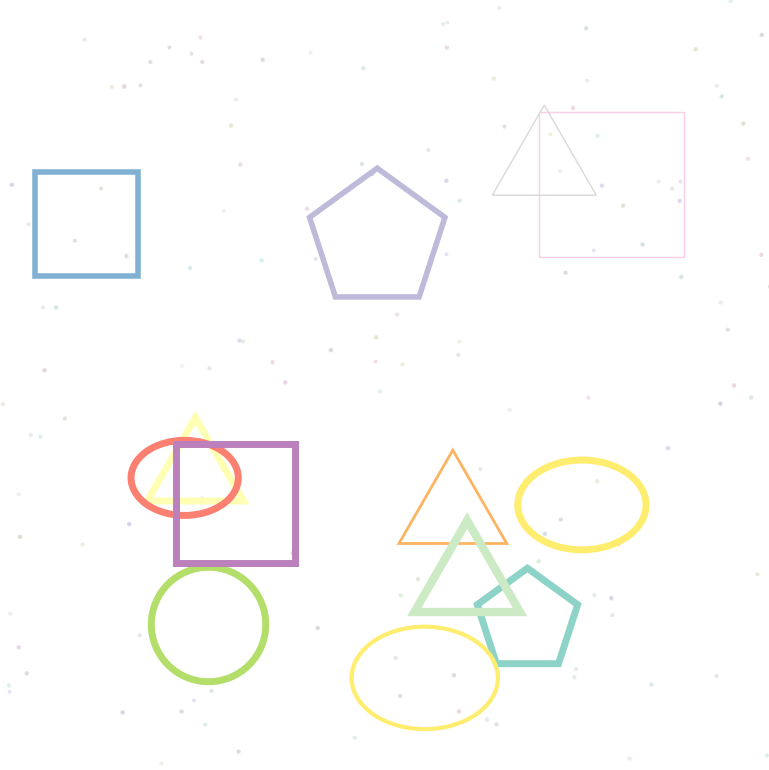[{"shape": "pentagon", "thickness": 2.5, "radius": 0.34, "center": [0.685, 0.194]}, {"shape": "triangle", "thickness": 2.5, "radius": 0.36, "center": [0.254, 0.385]}, {"shape": "pentagon", "thickness": 2, "radius": 0.46, "center": [0.49, 0.689]}, {"shape": "oval", "thickness": 2.5, "radius": 0.35, "center": [0.24, 0.379]}, {"shape": "square", "thickness": 2, "radius": 0.34, "center": [0.112, 0.709]}, {"shape": "triangle", "thickness": 1, "radius": 0.4, "center": [0.588, 0.335]}, {"shape": "circle", "thickness": 2.5, "radius": 0.37, "center": [0.271, 0.189]}, {"shape": "square", "thickness": 0.5, "radius": 0.47, "center": [0.794, 0.761]}, {"shape": "triangle", "thickness": 0.5, "radius": 0.39, "center": [0.707, 0.785]}, {"shape": "square", "thickness": 2.5, "radius": 0.39, "center": [0.306, 0.346]}, {"shape": "triangle", "thickness": 3, "radius": 0.4, "center": [0.607, 0.245]}, {"shape": "oval", "thickness": 1.5, "radius": 0.48, "center": [0.552, 0.12]}, {"shape": "oval", "thickness": 2.5, "radius": 0.42, "center": [0.756, 0.344]}]